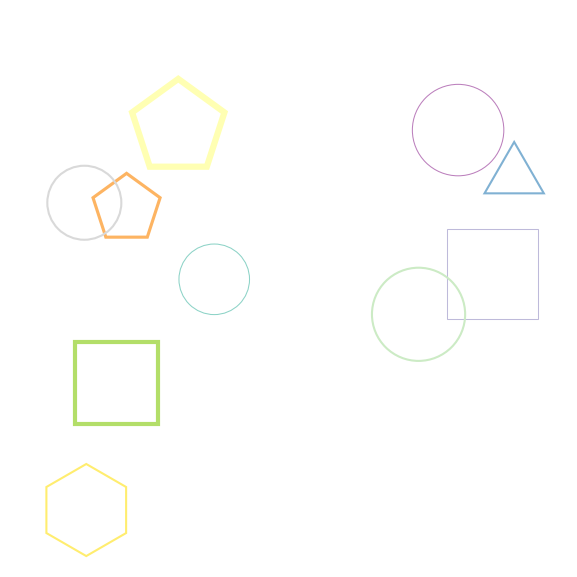[{"shape": "circle", "thickness": 0.5, "radius": 0.31, "center": [0.371, 0.515]}, {"shape": "pentagon", "thickness": 3, "radius": 0.42, "center": [0.309, 0.778]}, {"shape": "square", "thickness": 0.5, "radius": 0.39, "center": [0.853, 0.525]}, {"shape": "triangle", "thickness": 1, "radius": 0.3, "center": [0.89, 0.694]}, {"shape": "pentagon", "thickness": 1.5, "radius": 0.31, "center": [0.219, 0.638]}, {"shape": "square", "thickness": 2, "radius": 0.36, "center": [0.202, 0.336]}, {"shape": "circle", "thickness": 1, "radius": 0.32, "center": [0.146, 0.648]}, {"shape": "circle", "thickness": 0.5, "radius": 0.4, "center": [0.793, 0.774]}, {"shape": "circle", "thickness": 1, "radius": 0.4, "center": [0.725, 0.455]}, {"shape": "hexagon", "thickness": 1, "radius": 0.4, "center": [0.149, 0.116]}]